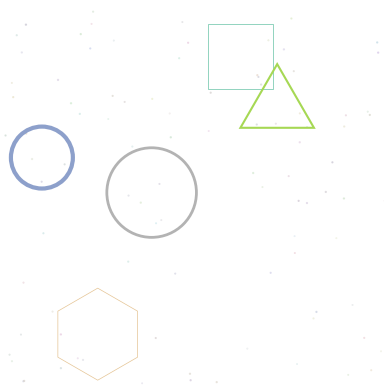[{"shape": "square", "thickness": 0.5, "radius": 0.42, "center": [0.625, 0.853]}, {"shape": "circle", "thickness": 3, "radius": 0.4, "center": [0.109, 0.591]}, {"shape": "triangle", "thickness": 1.5, "radius": 0.55, "center": [0.72, 0.723]}, {"shape": "hexagon", "thickness": 0.5, "radius": 0.6, "center": [0.254, 0.132]}, {"shape": "circle", "thickness": 2, "radius": 0.58, "center": [0.394, 0.5]}]